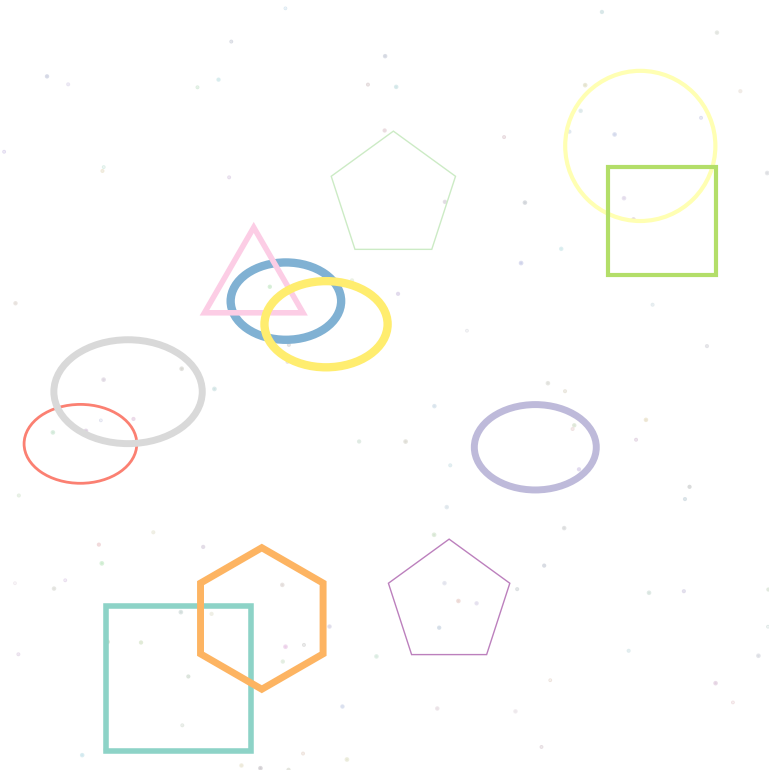[{"shape": "square", "thickness": 2, "radius": 0.47, "center": [0.232, 0.119]}, {"shape": "circle", "thickness": 1.5, "radius": 0.49, "center": [0.832, 0.81]}, {"shape": "oval", "thickness": 2.5, "radius": 0.4, "center": [0.695, 0.419]}, {"shape": "oval", "thickness": 1, "radius": 0.37, "center": [0.104, 0.424]}, {"shape": "oval", "thickness": 3, "radius": 0.36, "center": [0.371, 0.609]}, {"shape": "hexagon", "thickness": 2.5, "radius": 0.46, "center": [0.34, 0.197]}, {"shape": "square", "thickness": 1.5, "radius": 0.35, "center": [0.86, 0.713]}, {"shape": "triangle", "thickness": 2, "radius": 0.37, "center": [0.33, 0.631]}, {"shape": "oval", "thickness": 2.5, "radius": 0.48, "center": [0.166, 0.491]}, {"shape": "pentagon", "thickness": 0.5, "radius": 0.41, "center": [0.583, 0.217]}, {"shape": "pentagon", "thickness": 0.5, "radius": 0.42, "center": [0.511, 0.745]}, {"shape": "oval", "thickness": 3, "radius": 0.4, "center": [0.423, 0.579]}]